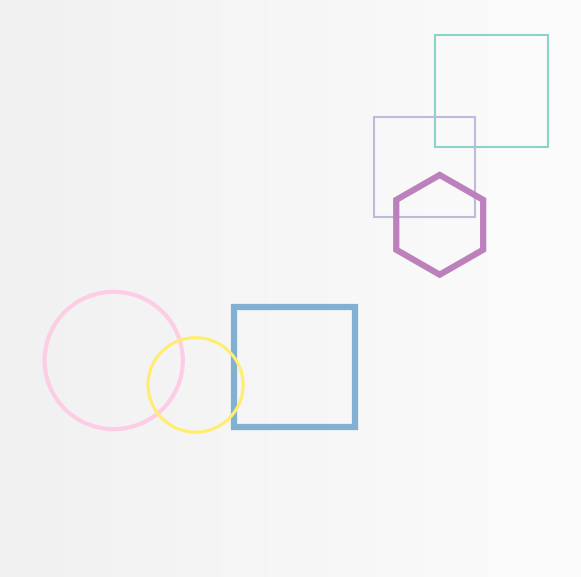[{"shape": "square", "thickness": 1, "radius": 0.48, "center": [0.846, 0.841]}, {"shape": "square", "thickness": 1, "radius": 0.43, "center": [0.73, 0.709]}, {"shape": "square", "thickness": 3, "radius": 0.52, "center": [0.506, 0.363]}, {"shape": "circle", "thickness": 2, "radius": 0.59, "center": [0.196, 0.375]}, {"shape": "hexagon", "thickness": 3, "radius": 0.43, "center": [0.756, 0.61]}, {"shape": "circle", "thickness": 1.5, "radius": 0.41, "center": [0.336, 0.333]}]